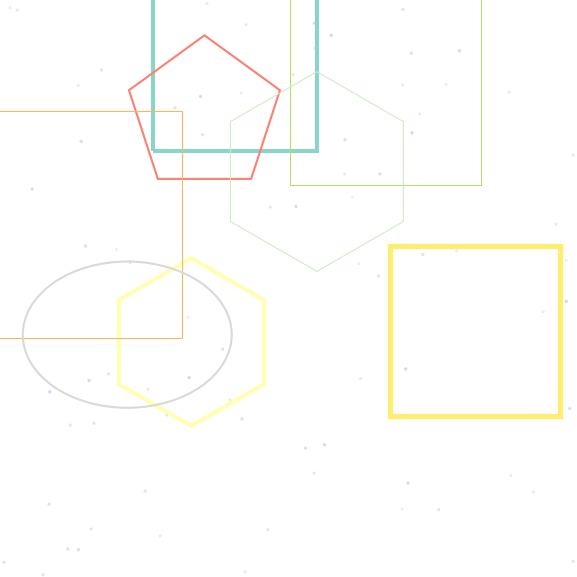[{"shape": "square", "thickness": 2, "radius": 0.71, "center": [0.407, 0.88]}, {"shape": "hexagon", "thickness": 2, "radius": 0.73, "center": [0.332, 0.407]}, {"shape": "pentagon", "thickness": 1, "radius": 0.69, "center": [0.354, 0.8]}, {"shape": "square", "thickness": 0.5, "radius": 0.98, "center": [0.118, 0.61]}, {"shape": "square", "thickness": 0.5, "radius": 0.83, "center": [0.668, 0.845]}, {"shape": "oval", "thickness": 1, "radius": 0.9, "center": [0.22, 0.42]}, {"shape": "hexagon", "thickness": 0.5, "radius": 0.86, "center": [0.549, 0.702]}, {"shape": "square", "thickness": 2.5, "radius": 0.74, "center": [0.823, 0.426]}]